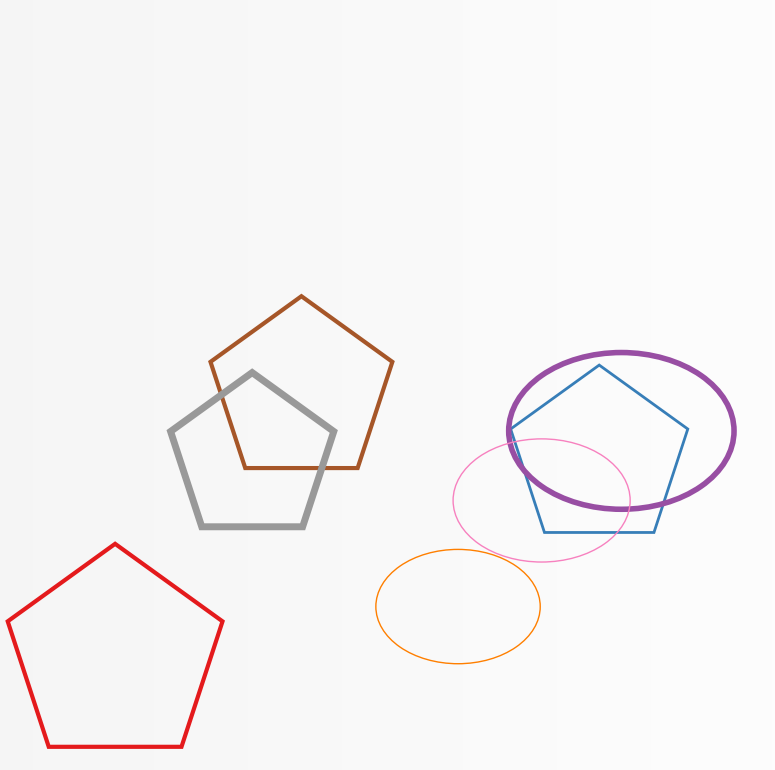[{"shape": "pentagon", "thickness": 1.5, "radius": 0.73, "center": [0.149, 0.148]}, {"shape": "pentagon", "thickness": 1, "radius": 0.6, "center": [0.773, 0.406]}, {"shape": "oval", "thickness": 2, "radius": 0.73, "center": [0.802, 0.44]}, {"shape": "oval", "thickness": 0.5, "radius": 0.53, "center": [0.591, 0.212]}, {"shape": "pentagon", "thickness": 1.5, "radius": 0.62, "center": [0.389, 0.492]}, {"shape": "oval", "thickness": 0.5, "radius": 0.57, "center": [0.699, 0.35]}, {"shape": "pentagon", "thickness": 2.5, "radius": 0.55, "center": [0.325, 0.405]}]